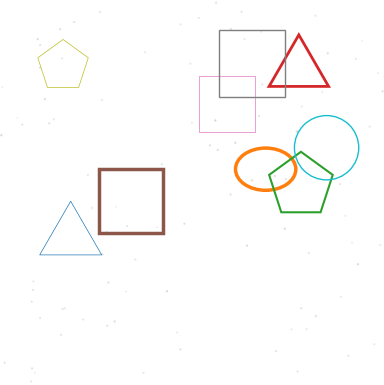[{"shape": "triangle", "thickness": 0.5, "radius": 0.46, "center": [0.184, 0.384]}, {"shape": "oval", "thickness": 2.5, "radius": 0.39, "center": [0.69, 0.561]}, {"shape": "pentagon", "thickness": 1.5, "radius": 0.43, "center": [0.782, 0.519]}, {"shape": "triangle", "thickness": 2, "radius": 0.45, "center": [0.776, 0.82]}, {"shape": "square", "thickness": 2.5, "radius": 0.41, "center": [0.34, 0.478]}, {"shape": "square", "thickness": 0.5, "radius": 0.36, "center": [0.59, 0.73]}, {"shape": "square", "thickness": 1, "radius": 0.43, "center": [0.654, 0.836]}, {"shape": "pentagon", "thickness": 0.5, "radius": 0.34, "center": [0.164, 0.829]}, {"shape": "circle", "thickness": 1, "radius": 0.42, "center": [0.848, 0.616]}]